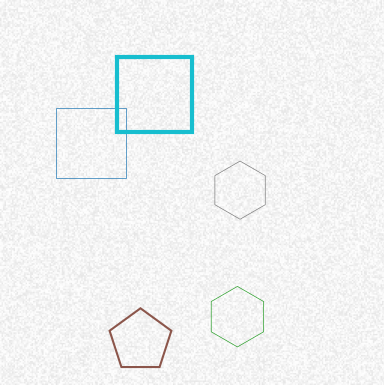[{"shape": "square", "thickness": 0.5, "radius": 0.45, "center": [0.236, 0.628]}, {"shape": "hexagon", "thickness": 0.5, "radius": 0.39, "center": [0.617, 0.177]}, {"shape": "pentagon", "thickness": 1.5, "radius": 0.42, "center": [0.365, 0.115]}, {"shape": "hexagon", "thickness": 0.5, "radius": 0.38, "center": [0.624, 0.506]}, {"shape": "square", "thickness": 3, "radius": 0.49, "center": [0.401, 0.755]}]